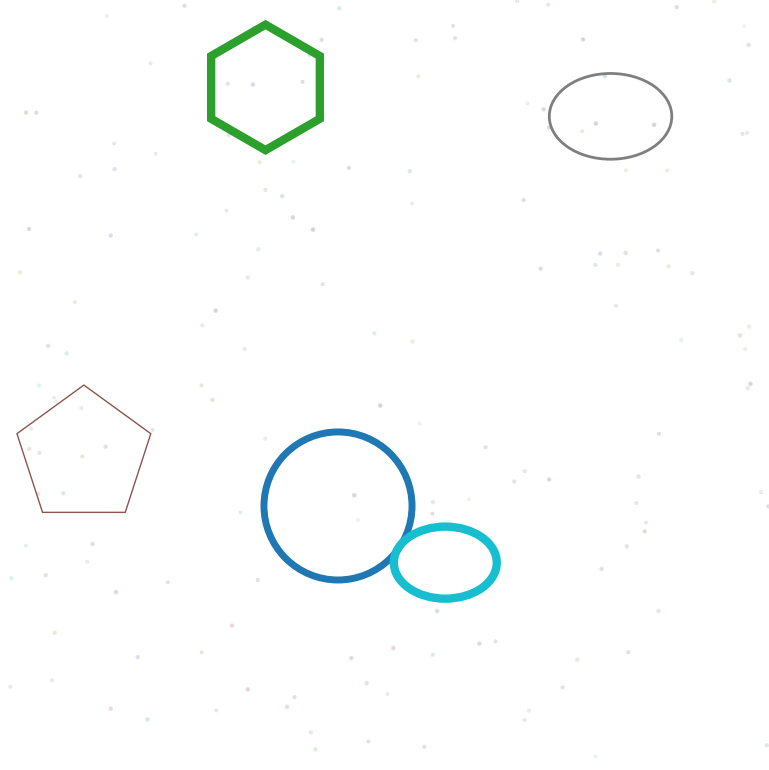[{"shape": "circle", "thickness": 2.5, "radius": 0.48, "center": [0.439, 0.343]}, {"shape": "hexagon", "thickness": 3, "radius": 0.41, "center": [0.345, 0.887]}, {"shape": "pentagon", "thickness": 0.5, "radius": 0.46, "center": [0.109, 0.409]}, {"shape": "oval", "thickness": 1, "radius": 0.4, "center": [0.793, 0.849]}, {"shape": "oval", "thickness": 3, "radius": 0.33, "center": [0.578, 0.269]}]